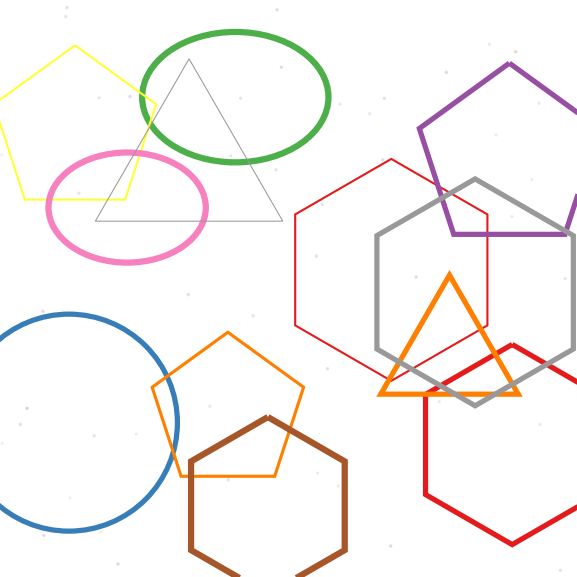[{"shape": "hexagon", "thickness": 1, "radius": 0.96, "center": [0.678, 0.532]}, {"shape": "hexagon", "thickness": 2.5, "radius": 0.87, "center": [0.887, 0.229]}, {"shape": "circle", "thickness": 2.5, "radius": 0.94, "center": [0.119, 0.267]}, {"shape": "oval", "thickness": 3, "radius": 0.81, "center": [0.407, 0.831]}, {"shape": "pentagon", "thickness": 2.5, "radius": 0.82, "center": [0.882, 0.726]}, {"shape": "pentagon", "thickness": 1.5, "radius": 0.69, "center": [0.395, 0.286]}, {"shape": "triangle", "thickness": 2.5, "radius": 0.69, "center": [0.778, 0.385]}, {"shape": "pentagon", "thickness": 1, "radius": 0.74, "center": [0.13, 0.773]}, {"shape": "hexagon", "thickness": 3, "radius": 0.77, "center": [0.464, 0.123]}, {"shape": "oval", "thickness": 3, "radius": 0.68, "center": [0.22, 0.64]}, {"shape": "hexagon", "thickness": 2.5, "radius": 0.98, "center": [0.823, 0.493]}, {"shape": "triangle", "thickness": 0.5, "radius": 0.94, "center": [0.327, 0.71]}]